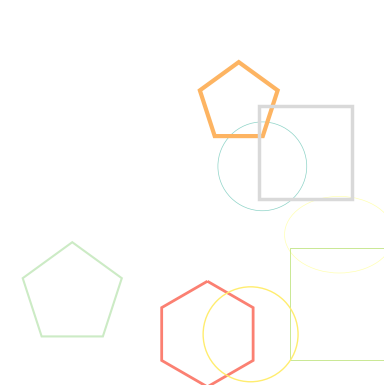[{"shape": "circle", "thickness": 0.5, "radius": 0.58, "center": [0.681, 0.568]}, {"shape": "oval", "thickness": 0.5, "radius": 0.71, "center": [0.881, 0.39]}, {"shape": "hexagon", "thickness": 2, "radius": 0.69, "center": [0.539, 0.132]}, {"shape": "pentagon", "thickness": 3, "radius": 0.53, "center": [0.62, 0.732]}, {"shape": "square", "thickness": 0.5, "radius": 0.72, "center": [0.899, 0.21]}, {"shape": "square", "thickness": 2.5, "radius": 0.61, "center": [0.793, 0.605]}, {"shape": "pentagon", "thickness": 1.5, "radius": 0.68, "center": [0.188, 0.236]}, {"shape": "circle", "thickness": 1, "radius": 0.62, "center": [0.651, 0.132]}]